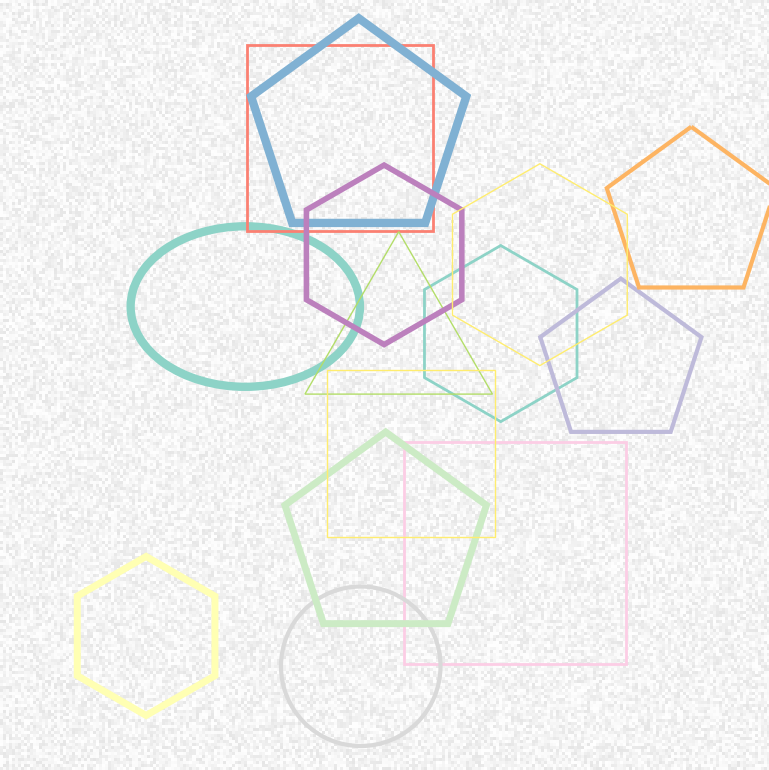[{"shape": "oval", "thickness": 3, "radius": 0.74, "center": [0.319, 0.602]}, {"shape": "hexagon", "thickness": 1, "radius": 0.57, "center": [0.65, 0.567]}, {"shape": "hexagon", "thickness": 2.5, "radius": 0.52, "center": [0.19, 0.174]}, {"shape": "pentagon", "thickness": 1.5, "radius": 0.55, "center": [0.806, 0.528]}, {"shape": "square", "thickness": 1, "radius": 0.6, "center": [0.442, 0.821]}, {"shape": "pentagon", "thickness": 3, "radius": 0.73, "center": [0.466, 0.829]}, {"shape": "pentagon", "thickness": 1.5, "radius": 0.58, "center": [0.898, 0.72]}, {"shape": "triangle", "thickness": 0.5, "radius": 0.7, "center": [0.518, 0.558]}, {"shape": "square", "thickness": 1, "radius": 0.72, "center": [0.669, 0.282]}, {"shape": "circle", "thickness": 1.5, "radius": 0.52, "center": [0.468, 0.135]}, {"shape": "hexagon", "thickness": 2, "radius": 0.58, "center": [0.499, 0.669]}, {"shape": "pentagon", "thickness": 2.5, "radius": 0.69, "center": [0.501, 0.301]}, {"shape": "hexagon", "thickness": 0.5, "radius": 0.66, "center": [0.701, 0.656]}, {"shape": "square", "thickness": 0.5, "radius": 0.54, "center": [0.534, 0.411]}]